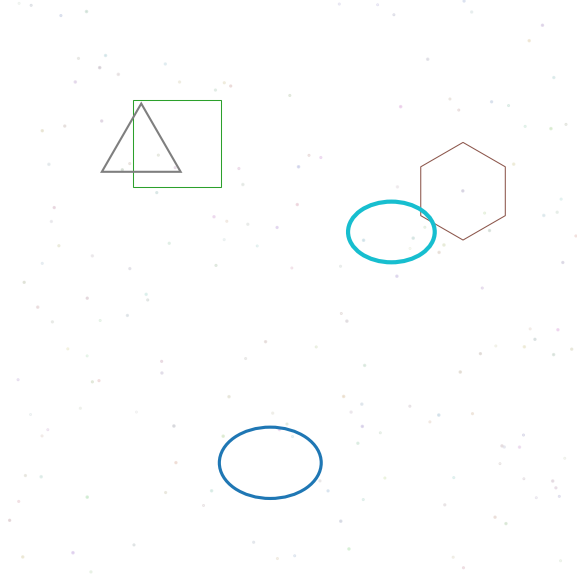[{"shape": "oval", "thickness": 1.5, "radius": 0.44, "center": [0.468, 0.198]}, {"shape": "square", "thickness": 0.5, "radius": 0.38, "center": [0.306, 0.751]}, {"shape": "hexagon", "thickness": 0.5, "radius": 0.42, "center": [0.802, 0.668]}, {"shape": "triangle", "thickness": 1, "radius": 0.39, "center": [0.245, 0.741]}, {"shape": "oval", "thickness": 2, "radius": 0.38, "center": [0.678, 0.597]}]